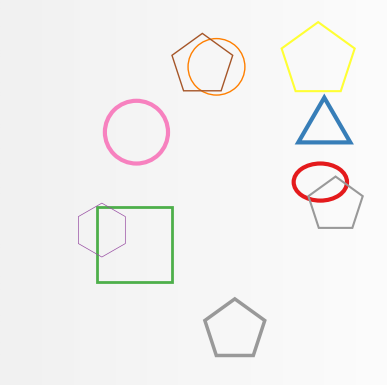[{"shape": "oval", "thickness": 3, "radius": 0.34, "center": [0.827, 0.527]}, {"shape": "triangle", "thickness": 3, "radius": 0.39, "center": [0.837, 0.669]}, {"shape": "square", "thickness": 2, "radius": 0.48, "center": [0.348, 0.365]}, {"shape": "hexagon", "thickness": 0.5, "radius": 0.35, "center": [0.263, 0.402]}, {"shape": "circle", "thickness": 1, "radius": 0.37, "center": [0.559, 0.826]}, {"shape": "pentagon", "thickness": 1.5, "radius": 0.5, "center": [0.821, 0.843]}, {"shape": "pentagon", "thickness": 1, "radius": 0.41, "center": [0.522, 0.831]}, {"shape": "circle", "thickness": 3, "radius": 0.41, "center": [0.352, 0.657]}, {"shape": "pentagon", "thickness": 1.5, "radius": 0.37, "center": [0.866, 0.468]}, {"shape": "pentagon", "thickness": 2.5, "radius": 0.41, "center": [0.606, 0.142]}]